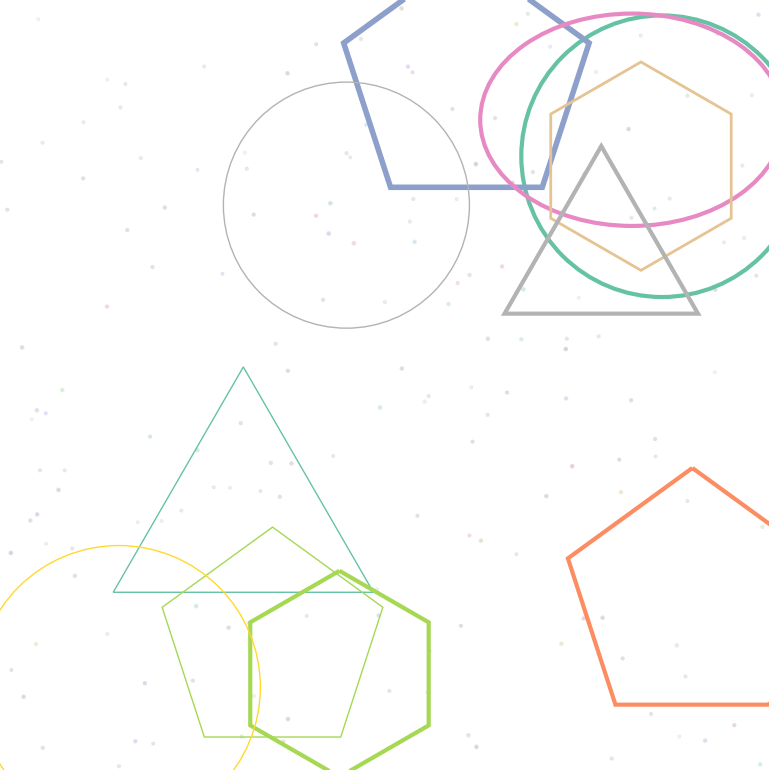[{"shape": "circle", "thickness": 1.5, "radius": 0.91, "center": [0.86, 0.797]}, {"shape": "triangle", "thickness": 0.5, "radius": 0.98, "center": [0.316, 0.328]}, {"shape": "pentagon", "thickness": 1.5, "radius": 0.85, "center": [0.899, 0.222]}, {"shape": "pentagon", "thickness": 2, "radius": 0.84, "center": [0.606, 0.892]}, {"shape": "oval", "thickness": 1.5, "radius": 0.98, "center": [0.821, 0.844]}, {"shape": "pentagon", "thickness": 0.5, "radius": 0.75, "center": [0.354, 0.165]}, {"shape": "hexagon", "thickness": 1.5, "radius": 0.67, "center": [0.441, 0.125]}, {"shape": "circle", "thickness": 0.5, "radius": 0.92, "center": [0.154, 0.108]}, {"shape": "hexagon", "thickness": 1, "radius": 0.68, "center": [0.832, 0.784]}, {"shape": "circle", "thickness": 0.5, "radius": 0.8, "center": [0.45, 0.734]}, {"shape": "triangle", "thickness": 1.5, "radius": 0.73, "center": [0.781, 0.665]}]